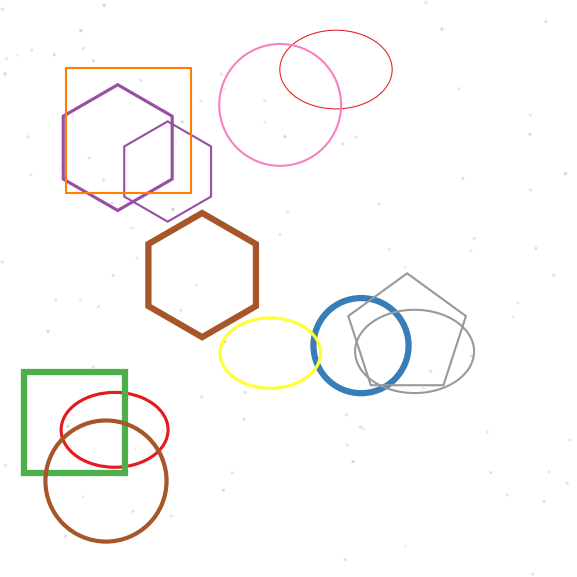[{"shape": "oval", "thickness": 1.5, "radius": 0.46, "center": [0.198, 0.255]}, {"shape": "oval", "thickness": 0.5, "radius": 0.49, "center": [0.582, 0.879]}, {"shape": "circle", "thickness": 3, "radius": 0.41, "center": [0.625, 0.401]}, {"shape": "square", "thickness": 3, "radius": 0.44, "center": [0.129, 0.267]}, {"shape": "hexagon", "thickness": 1, "radius": 0.43, "center": [0.29, 0.702]}, {"shape": "hexagon", "thickness": 1.5, "radius": 0.54, "center": [0.204, 0.744]}, {"shape": "square", "thickness": 1, "radius": 0.54, "center": [0.223, 0.774]}, {"shape": "oval", "thickness": 1.5, "radius": 0.44, "center": [0.468, 0.388]}, {"shape": "circle", "thickness": 2, "radius": 0.52, "center": [0.184, 0.166]}, {"shape": "hexagon", "thickness": 3, "radius": 0.54, "center": [0.35, 0.523]}, {"shape": "circle", "thickness": 1, "radius": 0.53, "center": [0.485, 0.817]}, {"shape": "pentagon", "thickness": 1, "radius": 0.54, "center": [0.705, 0.419]}, {"shape": "oval", "thickness": 1, "radius": 0.52, "center": [0.718, 0.391]}]